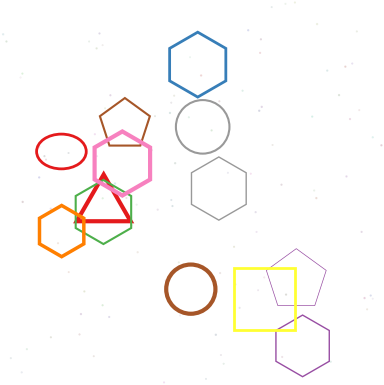[{"shape": "oval", "thickness": 2, "radius": 0.32, "center": [0.16, 0.607]}, {"shape": "triangle", "thickness": 3, "radius": 0.4, "center": [0.269, 0.466]}, {"shape": "hexagon", "thickness": 2, "radius": 0.42, "center": [0.514, 0.832]}, {"shape": "hexagon", "thickness": 1.5, "radius": 0.42, "center": [0.269, 0.449]}, {"shape": "hexagon", "thickness": 1, "radius": 0.4, "center": [0.786, 0.102]}, {"shape": "pentagon", "thickness": 0.5, "radius": 0.41, "center": [0.77, 0.272]}, {"shape": "hexagon", "thickness": 2.5, "radius": 0.33, "center": [0.16, 0.4]}, {"shape": "square", "thickness": 2, "radius": 0.4, "center": [0.687, 0.223]}, {"shape": "pentagon", "thickness": 1.5, "radius": 0.34, "center": [0.324, 0.677]}, {"shape": "circle", "thickness": 3, "radius": 0.32, "center": [0.496, 0.249]}, {"shape": "hexagon", "thickness": 3, "radius": 0.42, "center": [0.318, 0.575]}, {"shape": "circle", "thickness": 1.5, "radius": 0.35, "center": [0.526, 0.671]}, {"shape": "hexagon", "thickness": 1, "radius": 0.41, "center": [0.568, 0.51]}]